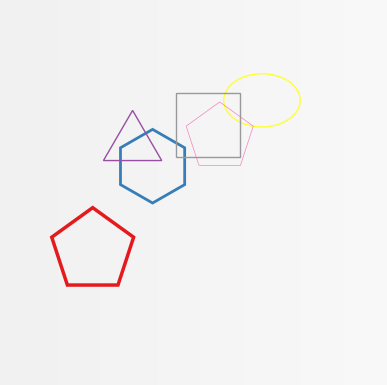[{"shape": "pentagon", "thickness": 2.5, "radius": 0.56, "center": [0.239, 0.35]}, {"shape": "hexagon", "thickness": 2, "radius": 0.48, "center": [0.394, 0.568]}, {"shape": "triangle", "thickness": 1, "radius": 0.43, "center": [0.342, 0.626]}, {"shape": "oval", "thickness": 1, "radius": 0.49, "center": [0.676, 0.739]}, {"shape": "pentagon", "thickness": 0.5, "radius": 0.46, "center": [0.567, 0.644]}, {"shape": "square", "thickness": 1, "radius": 0.41, "center": [0.536, 0.675]}]